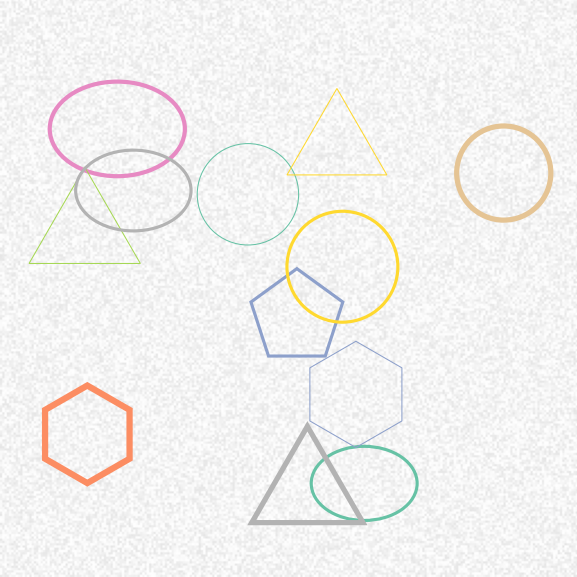[{"shape": "circle", "thickness": 0.5, "radius": 0.44, "center": [0.429, 0.663]}, {"shape": "oval", "thickness": 1.5, "radius": 0.46, "center": [0.631, 0.162]}, {"shape": "hexagon", "thickness": 3, "radius": 0.42, "center": [0.151, 0.247]}, {"shape": "pentagon", "thickness": 1.5, "radius": 0.42, "center": [0.514, 0.45]}, {"shape": "hexagon", "thickness": 0.5, "radius": 0.46, "center": [0.616, 0.316]}, {"shape": "oval", "thickness": 2, "radius": 0.59, "center": [0.203, 0.776]}, {"shape": "triangle", "thickness": 0.5, "radius": 0.56, "center": [0.147, 0.599]}, {"shape": "circle", "thickness": 1.5, "radius": 0.48, "center": [0.593, 0.537]}, {"shape": "triangle", "thickness": 0.5, "radius": 0.5, "center": [0.583, 0.746]}, {"shape": "circle", "thickness": 2.5, "radius": 0.41, "center": [0.872, 0.699]}, {"shape": "triangle", "thickness": 2.5, "radius": 0.56, "center": [0.532, 0.15]}, {"shape": "oval", "thickness": 1.5, "radius": 0.5, "center": [0.231, 0.669]}]